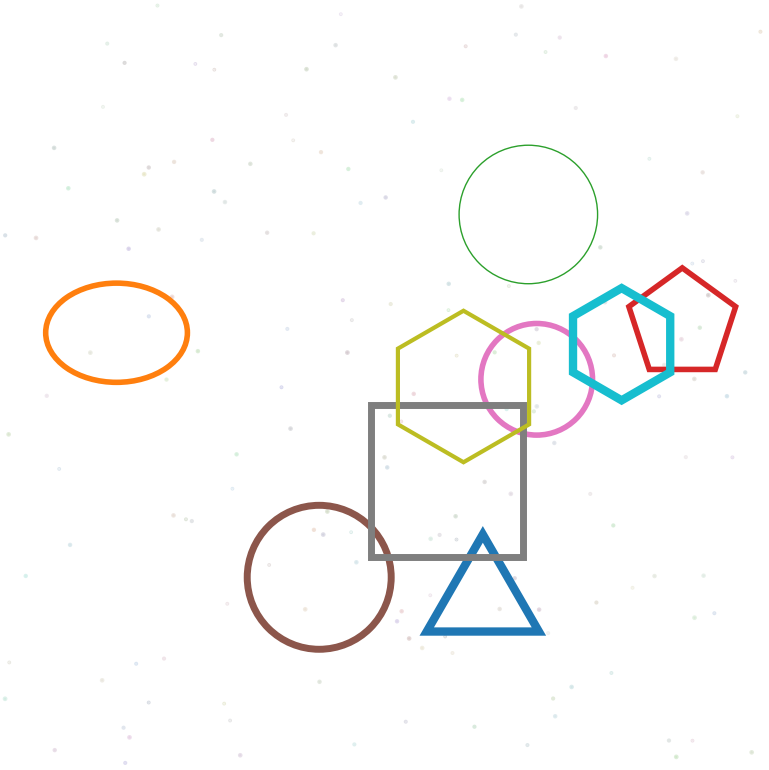[{"shape": "triangle", "thickness": 3, "radius": 0.42, "center": [0.627, 0.222]}, {"shape": "oval", "thickness": 2, "radius": 0.46, "center": [0.151, 0.568]}, {"shape": "circle", "thickness": 0.5, "radius": 0.45, "center": [0.686, 0.721]}, {"shape": "pentagon", "thickness": 2, "radius": 0.36, "center": [0.886, 0.579]}, {"shape": "circle", "thickness": 2.5, "radius": 0.47, "center": [0.415, 0.25]}, {"shape": "circle", "thickness": 2, "radius": 0.36, "center": [0.697, 0.507]}, {"shape": "square", "thickness": 2.5, "radius": 0.49, "center": [0.581, 0.375]}, {"shape": "hexagon", "thickness": 1.5, "radius": 0.49, "center": [0.602, 0.498]}, {"shape": "hexagon", "thickness": 3, "radius": 0.36, "center": [0.807, 0.553]}]